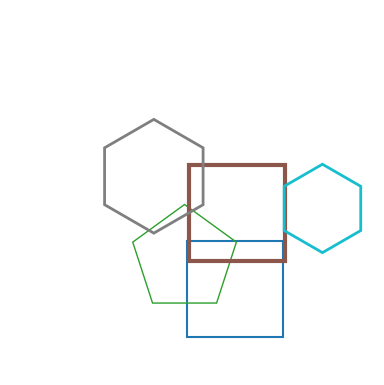[{"shape": "square", "thickness": 1.5, "radius": 0.62, "center": [0.611, 0.25]}, {"shape": "pentagon", "thickness": 1, "radius": 0.71, "center": [0.479, 0.327]}, {"shape": "square", "thickness": 3, "radius": 0.62, "center": [0.616, 0.447]}, {"shape": "hexagon", "thickness": 2, "radius": 0.74, "center": [0.4, 0.542]}, {"shape": "hexagon", "thickness": 2, "radius": 0.57, "center": [0.838, 0.459]}]